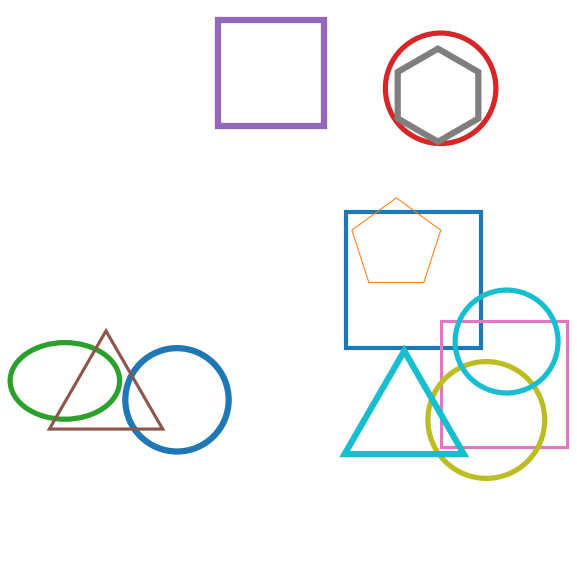[{"shape": "square", "thickness": 2, "radius": 0.59, "center": [0.716, 0.514]}, {"shape": "circle", "thickness": 3, "radius": 0.45, "center": [0.306, 0.307]}, {"shape": "pentagon", "thickness": 0.5, "radius": 0.4, "center": [0.686, 0.576]}, {"shape": "oval", "thickness": 2.5, "radius": 0.47, "center": [0.112, 0.34]}, {"shape": "circle", "thickness": 2.5, "radius": 0.48, "center": [0.763, 0.846]}, {"shape": "square", "thickness": 3, "radius": 0.46, "center": [0.47, 0.873]}, {"shape": "triangle", "thickness": 1.5, "radius": 0.57, "center": [0.184, 0.313]}, {"shape": "square", "thickness": 1.5, "radius": 0.55, "center": [0.873, 0.335]}, {"shape": "hexagon", "thickness": 3, "radius": 0.4, "center": [0.758, 0.834]}, {"shape": "circle", "thickness": 2.5, "radius": 0.51, "center": [0.842, 0.272]}, {"shape": "circle", "thickness": 2.5, "radius": 0.45, "center": [0.877, 0.408]}, {"shape": "triangle", "thickness": 3, "radius": 0.6, "center": [0.7, 0.272]}]